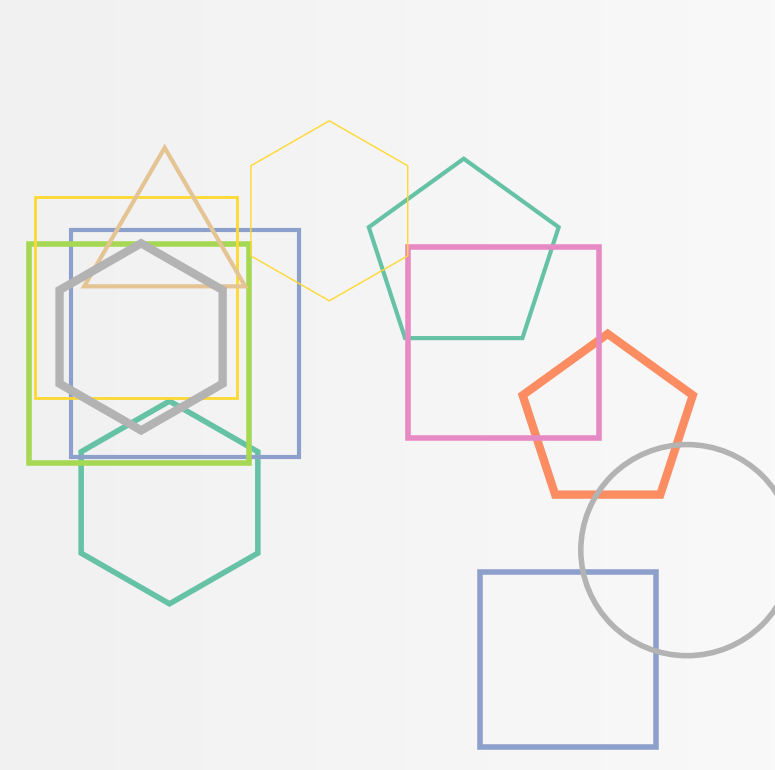[{"shape": "pentagon", "thickness": 1.5, "radius": 0.64, "center": [0.598, 0.665]}, {"shape": "hexagon", "thickness": 2, "radius": 0.66, "center": [0.219, 0.347]}, {"shape": "pentagon", "thickness": 3, "radius": 0.58, "center": [0.784, 0.451]}, {"shape": "square", "thickness": 1.5, "radius": 0.74, "center": [0.239, 0.554]}, {"shape": "square", "thickness": 2, "radius": 0.57, "center": [0.733, 0.143]}, {"shape": "square", "thickness": 2, "radius": 0.62, "center": [0.65, 0.555]}, {"shape": "square", "thickness": 2, "radius": 0.71, "center": [0.179, 0.541]}, {"shape": "hexagon", "thickness": 0.5, "radius": 0.58, "center": [0.425, 0.726]}, {"shape": "square", "thickness": 1, "radius": 0.65, "center": [0.176, 0.614]}, {"shape": "triangle", "thickness": 1.5, "radius": 0.6, "center": [0.212, 0.688]}, {"shape": "circle", "thickness": 2, "radius": 0.69, "center": [0.887, 0.286]}, {"shape": "hexagon", "thickness": 3, "radius": 0.61, "center": [0.182, 0.562]}]